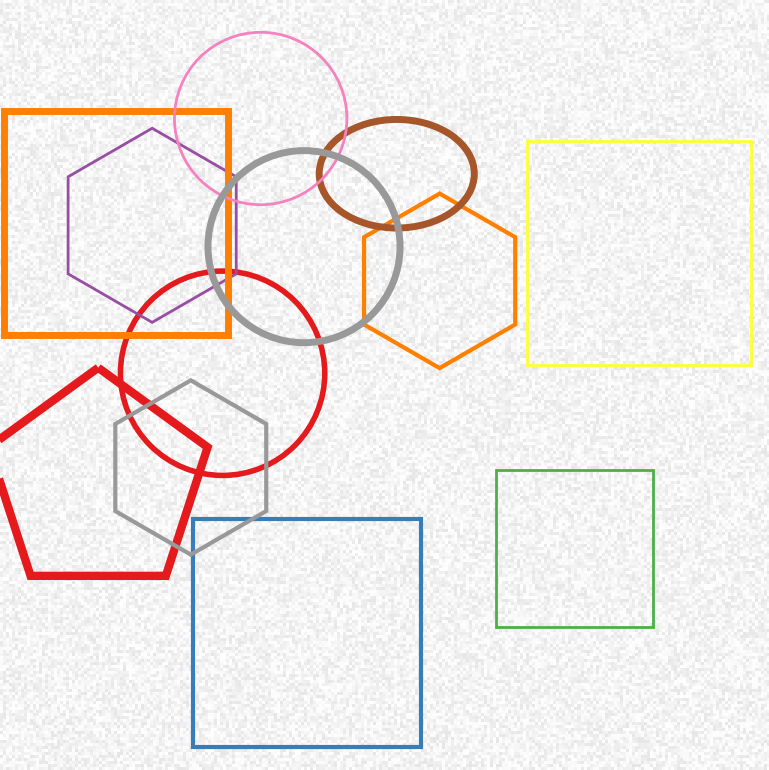[{"shape": "circle", "thickness": 2, "radius": 0.66, "center": [0.289, 0.515]}, {"shape": "pentagon", "thickness": 3, "radius": 0.75, "center": [0.128, 0.373]}, {"shape": "square", "thickness": 1.5, "radius": 0.74, "center": [0.398, 0.178]}, {"shape": "square", "thickness": 1, "radius": 0.51, "center": [0.746, 0.287]}, {"shape": "hexagon", "thickness": 1, "radius": 0.63, "center": [0.198, 0.707]}, {"shape": "hexagon", "thickness": 1.5, "radius": 0.57, "center": [0.571, 0.635]}, {"shape": "square", "thickness": 2.5, "radius": 0.73, "center": [0.151, 0.711]}, {"shape": "square", "thickness": 1, "radius": 0.73, "center": [0.829, 0.671]}, {"shape": "oval", "thickness": 2.5, "radius": 0.5, "center": [0.515, 0.774]}, {"shape": "circle", "thickness": 1, "radius": 0.56, "center": [0.339, 0.846]}, {"shape": "hexagon", "thickness": 1.5, "radius": 0.57, "center": [0.248, 0.393]}, {"shape": "circle", "thickness": 2.5, "radius": 0.62, "center": [0.395, 0.68]}]